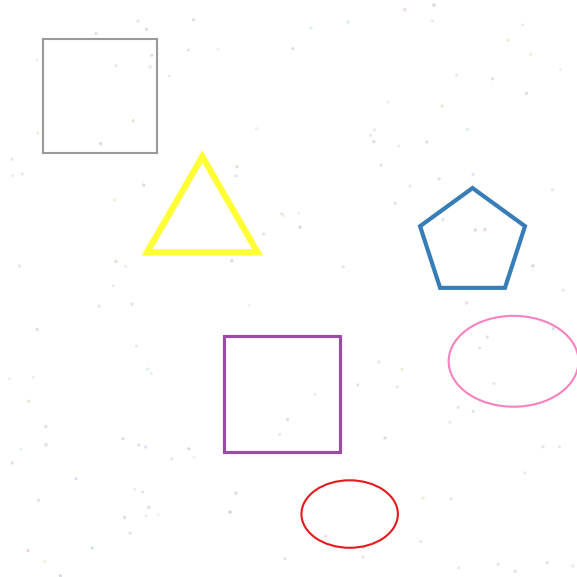[{"shape": "oval", "thickness": 1, "radius": 0.42, "center": [0.605, 0.109]}, {"shape": "pentagon", "thickness": 2, "radius": 0.48, "center": [0.818, 0.578]}, {"shape": "square", "thickness": 1.5, "radius": 0.5, "center": [0.488, 0.316]}, {"shape": "triangle", "thickness": 3, "radius": 0.55, "center": [0.35, 0.617]}, {"shape": "oval", "thickness": 1, "radius": 0.56, "center": [0.889, 0.374]}, {"shape": "square", "thickness": 1, "radius": 0.49, "center": [0.173, 0.834]}]